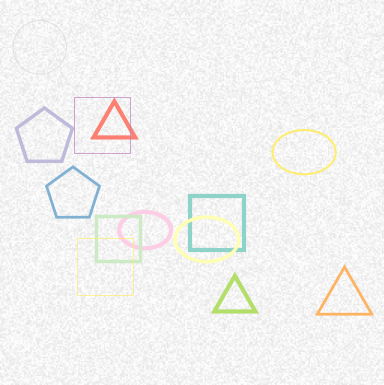[{"shape": "square", "thickness": 3, "radius": 0.35, "center": [0.565, 0.42]}, {"shape": "oval", "thickness": 2.5, "radius": 0.41, "center": [0.537, 0.378]}, {"shape": "pentagon", "thickness": 2.5, "radius": 0.38, "center": [0.115, 0.643]}, {"shape": "triangle", "thickness": 3, "radius": 0.31, "center": [0.297, 0.674]}, {"shape": "pentagon", "thickness": 2, "radius": 0.36, "center": [0.19, 0.494]}, {"shape": "triangle", "thickness": 2, "radius": 0.41, "center": [0.895, 0.225]}, {"shape": "triangle", "thickness": 3, "radius": 0.31, "center": [0.61, 0.222]}, {"shape": "oval", "thickness": 3, "radius": 0.34, "center": [0.377, 0.402]}, {"shape": "circle", "thickness": 0.5, "radius": 0.35, "center": [0.103, 0.877]}, {"shape": "square", "thickness": 0.5, "radius": 0.36, "center": [0.264, 0.676]}, {"shape": "square", "thickness": 2.5, "radius": 0.29, "center": [0.307, 0.38]}, {"shape": "square", "thickness": 0.5, "radius": 0.37, "center": [0.273, 0.309]}, {"shape": "oval", "thickness": 1.5, "radius": 0.41, "center": [0.79, 0.605]}]